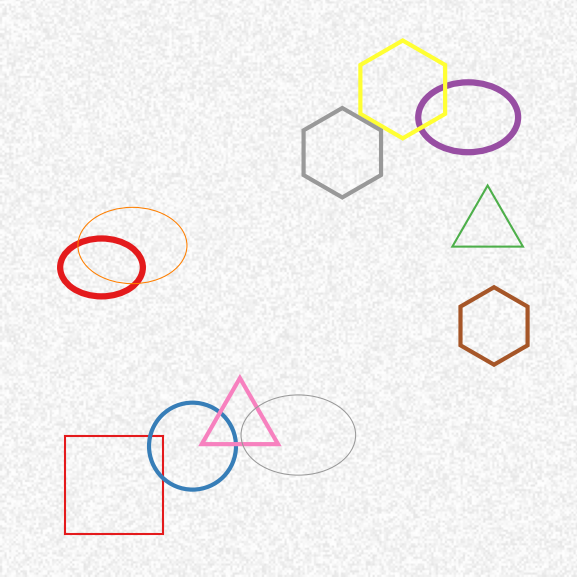[{"shape": "oval", "thickness": 3, "radius": 0.36, "center": [0.176, 0.536]}, {"shape": "square", "thickness": 1, "radius": 0.42, "center": [0.198, 0.159]}, {"shape": "circle", "thickness": 2, "radius": 0.38, "center": [0.333, 0.227]}, {"shape": "triangle", "thickness": 1, "radius": 0.35, "center": [0.844, 0.607]}, {"shape": "oval", "thickness": 3, "radius": 0.43, "center": [0.811, 0.796]}, {"shape": "oval", "thickness": 0.5, "radius": 0.47, "center": [0.229, 0.574]}, {"shape": "hexagon", "thickness": 2, "radius": 0.42, "center": [0.697, 0.844]}, {"shape": "hexagon", "thickness": 2, "radius": 0.34, "center": [0.855, 0.435]}, {"shape": "triangle", "thickness": 2, "radius": 0.38, "center": [0.415, 0.268]}, {"shape": "hexagon", "thickness": 2, "radius": 0.39, "center": [0.593, 0.735]}, {"shape": "oval", "thickness": 0.5, "radius": 0.5, "center": [0.517, 0.246]}]